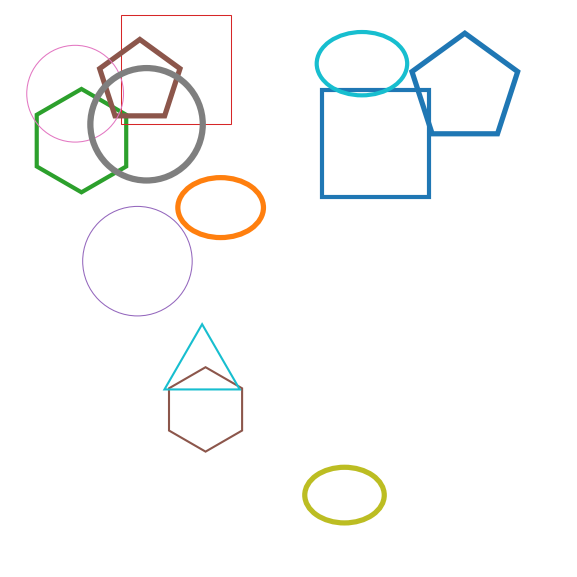[{"shape": "pentagon", "thickness": 2.5, "radius": 0.48, "center": [0.805, 0.845]}, {"shape": "square", "thickness": 2, "radius": 0.46, "center": [0.651, 0.751]}, {"shape": "oval", "thickness": 2.5, "radius": 0.37, "center": [0.382, 0.64]}, {"shape": "hexagon", "thickness": 2, "radius": 0.45, "center": [0.141, 0.756]}, {"shape": "square", "thickness": 0.5, "radius": 0.47, "center": [0.305, 0.879]}, {"shape": "circle", "thickness": 0.5, "radius": 0.47, "center": [0.238, 0.547]}, {"shape": "hexagon", "thickness": 1, "radius": 0.37, "center": [0.356, 0.29]}, {"shape": "pentagon", "thickness": 2.5, "radius": 0.37, "center": [0.242, 0.858]}, {"shape": "circle", "thickness": 0.5, "radius": 0.42, "center": [0.13, 0.837]}, {"shape": "circle", "thickness": 3, "radius": 0.49, "center": [0.254, 0.784]}, {"shape": "oval", "thickness": 2.5, "radius": 0.34, "center": [0.597, 0.142]}, {"shape": "triangle", "thickness": 1, "radius": 0.38, "center": [0.35, 0.362]}, {"shape": "oval", "thickness": 2, "radius": 0.39, "center": [0.627, 0.889]}]